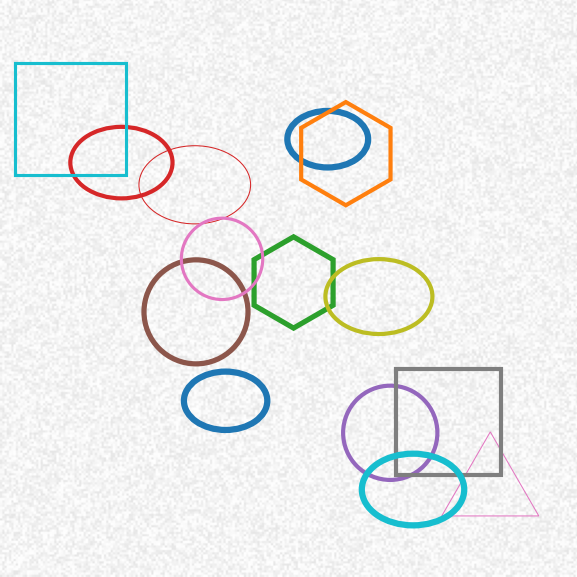[{"shape": "oval", "thickness": 3, "radius": 0.35, "center": [0.568, 0.758]}, {"shape": "oval", "thickness": 3, "radius": 0.36, "center": [0.391, 0.305]}, {"shape": "hexagon", "thickness": 2, "radius": 0.45, "center": [0.599, 0.733]}, {"shape": "hexagon", "thickness": 2.5, "radius": 0.39, "center": [0.508, 0.51]}, {"shape": "oval", "thickness": 0.5, "radius": 0.48, "center": [0.337, 0.679]}, {"shape": "oval", "thickness": 2, "radius": 0.44, "center": [0.21, 0.718]}, {"shape": "circle", "thickness": 2, "radius": 0.41, "center": [0.676, 0.25]}, {"shape": "circle", "thickness": 2.5, "radius": 0.45, "center": [0.339, 0.459]}, {"shape": "circle", "thickness": 1.5, "radius": 0.35, "center": [0.385, 0.551]}, {"shape": "triangle", "thickness": 0.5, "radius": 0.49, "center": [0.849, 0.154]}, {"shape": "square", "thickness": 2, "radius": 0.46, "center": [0.776, 0.269]}, {"shape": "oval", "thickness": 2, "radius": 0.46, "center": [0.656, 0.486]}, {"shape": "square", "thickness": 1.5, "radius": 0.48, "center": [0.122, 0.793]}, {"shape": "oval", "thickness": 3, "radius": 0.44, "center": [0.715, 0.151]}]